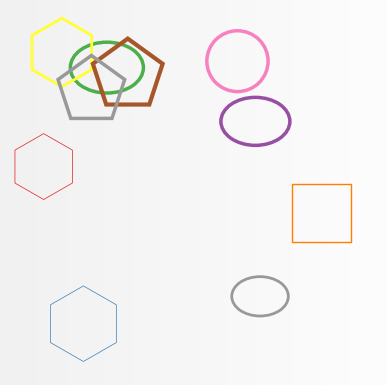[{"shape": "hexagon", "thickness": 0.5, "radius": 0.43, "center": [0.113, 0.567]}, {"shape": "hexagon", "thickness": 0.5, "radius": 0.49, "center": [0.215, 0.159]}, {"shape": "oval", "thickness": 2.5, "radius": 0.47, "center": [0.276, 0.824]}, {"shape": "oval", "thickness": 2.5, "radius": 0.45, "center": [0.659, 0.685]}, {"shape": "square", "thickness": 1, "radius": 0.38, "center": [0.83, 0.446]}, {"shape": "hexagon", "thickness": 2, "radius": 0.44, "center": [0.16, 0.864]}, {"shape": "pentagon", "thickness": 3, "radius": 0.47, "center": [0.33, 0.805]}, {"shape": "circle", "thickness": 2.5, "radius": 0.39, "center": [0.613, 0.841]}, {"shape": "oval", "thickness": 2, "radius": 0.37, "center": [0.671, 0.23]}, {"shape": "pentagon", "thickness": 2.5, "radius": 0.45, "center": [0.236, 0.766]}]